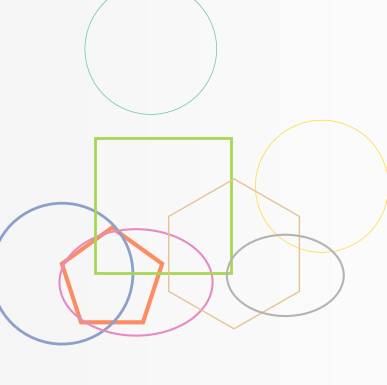[{"shape": "circle", "thickness": 0.5, "radius": 0.85, "center": [0.389, 0.873]}, {"shape": "pentagon", "thickness": 3, "radius": 0.68, "center": [0.289, 0.273]}, {"shape": "circle", "thickness": 2, "radius": 0.91, "center": [0.16, 0.289]}, {"shape": "oval", "thickness": 1.5, "radius": 0.99, "center": [0.351, 0.267]}, {"shape": "square", "thickness": 2, "radius": 0.88, "center": [0.42, 0.466]}, {"shape": "circle", "thickness": 0.5, "radius": 0.86, "center": [0.831, 0.516]}, {"shape": "hexagon", "thickness": 1, "radius": 0.97, "center": [0.604, 0.341]}, {"shape": "oval", "thickness": 1.5, "radius": 0.75, "center": [0.736, 0.285]}]